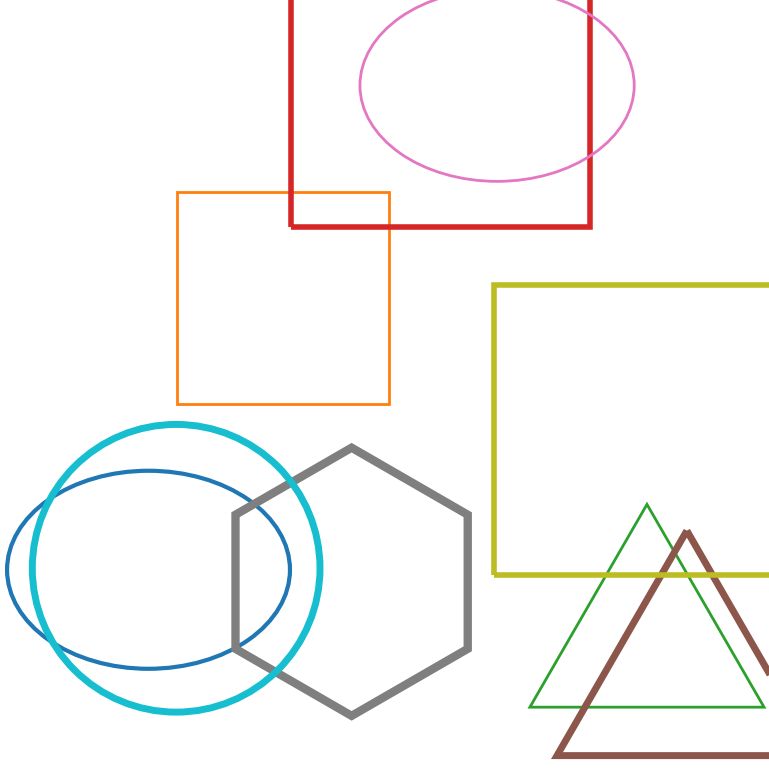[{"shape": "oval", "thickness": 1.5, "radius": 0.92, "center": [0.193, 0.26]}, {"shape": "square", "thickness": 1, "radius": 0.69, "center": [0.368, 0.613]}, {"shape": "triangle", "thickness": 1, "radius": 0.88, "center": [0.84, 0.169]}, {"shape": "square", "thickness": 2, "radius": 0.97, "center": [0.572, 0.899]}, {"shape": "triangle", "thickness": 2.5, "radius": 0.97, "center": [0.892, 0.116]}, {"shape": "oval", "thickness": 1, "radius": 0.89, "center": [0.646, 0.889]}, {"shape": "hexagon", "thickness": 3, "radius": 0.87, "center": [0.457, 0.244]}, {"shape": "square", "thickness": 2, "radius": 0.94, "center": [0.829, 0.442]}, {"shape": "circle", "thickness": 2.5, "radius": 0.93, "center": [0.229, 0.262]}]